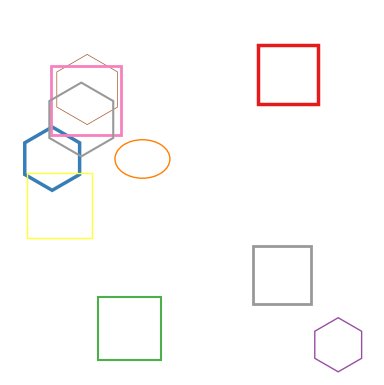[{"shape": "square", "thickness": 2.5, "radius": 0.38, "center": [0.748, 0.807]}, {"shape": "hexagon", "thickness": 2.5, "radius": 0.41, "center": [0.136, 0.588]}, {"shape": "square", "thickness": 1.5, "radius": 0.41, "center": [0.335, 0.146]}, {"shape": "hexagon", "thickness": 1, "radius": 0.35, "center": [0.878, 0.104]}, {"shape": "oval", "thickness": 1, "radius": 0.36, "center": [0.37, 0.587]}, {"shape": "square", "thickness": 1, "radius": 0.42, "center": [0.154, 0.467]}, {"shape": "hexagon", "thickness": 0.5, "radius": 0.46, "center": [0.226, 0.768]}, {"shape": "square", "thickness": 2, "radius": 0.45, "center": [0.224, 0.739]}, {"shape": "hexagon", "thickness": 1.5, "radius": 0.48, "center": [0.211, 0.69]}, {"shape": "square", "thickness": 2, "radius": 0.38, "center": [0.732, 0.286]}]